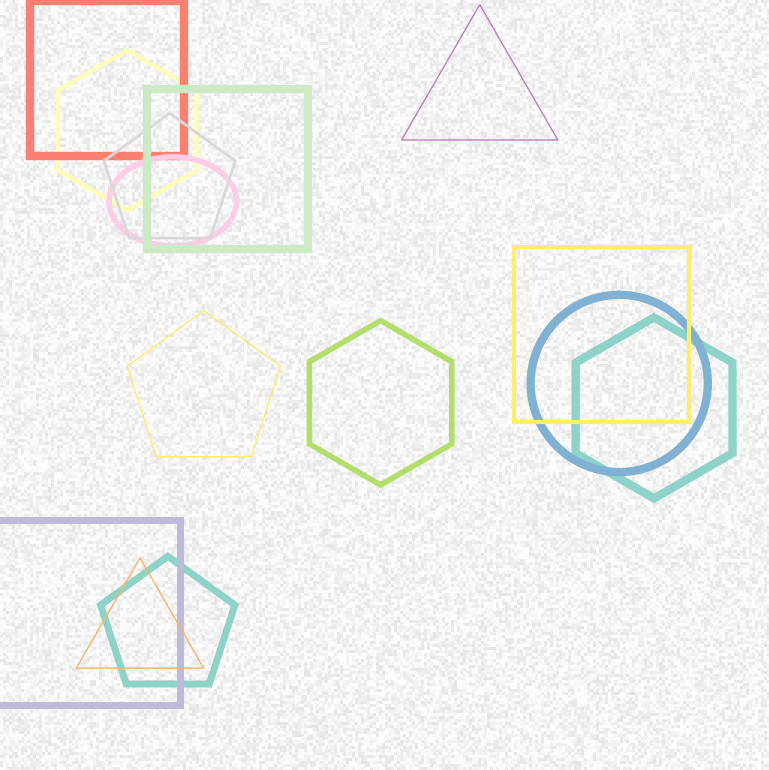[{"shape": "pentagon", "thickness": 2.5, "radius": 0.46, "center": [0.218, 0.186]}, {"shape": "hexagon", "thickness": 3, "radius": 0.59, "center": [0.849, 0.47]}, {"shape": "hexagon", "thickness": 1.5, "radius": 0.52, "center": [0.165, 0.831]}, {"shape": "square", "thickness": 2.5, "radius": 0.6, "center": [0.114, 0.205]}, {"shape": "square", "thickness": 3, "radius": 0.5, "center": [0.139, 0.898]}, {"shape": "circle", "thickness": 3, "radius": 0.58, "center": [0.804, 0.502]}, {"shape": "triangle", "thickness": 0.5, "radius": 0.48, "center": [0.182, 0.18]}, {"shape": "hexagon", "thickness": 2, "radius": 0.53, "center": [0.494, 0.477]}, {"shape": "oval", "thickness": 2, "radius": 0.41, "center": [0.224, 0.738]}, {"shape": "pentagon", "thickness": 1, "radius": 0.45, "center": [0.22, 0.763]}, {"shape": "triangle", "thickness": 0.5, "radius": 0.59, "center": [0.623, 0.877]}, {"shape": "square", "thickness": 3, "radius": 0.52, "center": [0.295, 0.78]}, {"shape": "pentagon", "thickness": 0.5, "radius": 0.52, "center": [0.265, 0.492]}, {"shape": "square", "thickness": 1.5, "radius": 0.57, "center": [0.781, 0.565]}]